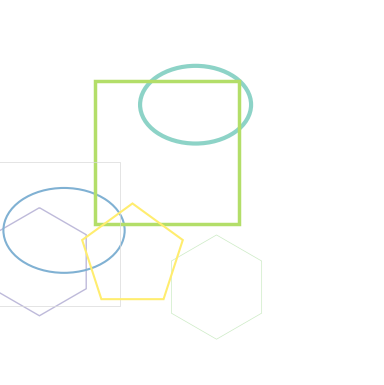[{"shape": "oval", "thickness": 3, "radius": 0.72, "center": [0.508, 0.728]}, {"shape": "hexagon", "thickness": 1, "radius": 0.7, "center": [0.102, 0.32]}, {"shape": "oval", "thickness": 1.5, "radius": 0.79, "center": [0.166, 0.402]}, {"shape": "square", "thickness": 2.5, "radius": 0.93, "center": [0.433, 0.604]}, {"shape": "square", "thickness": 0.5, "radius": 0.93, "center": [0.124, 0.393]}, {"shape": "hexagon", "thickness": 0.5, "radius": 0.68, "center": [0.562, 0.254]}, {"shape": "pentagon", "thickness": 1.5, "radius": 0.69, "center": [0.344, 0.334]}]